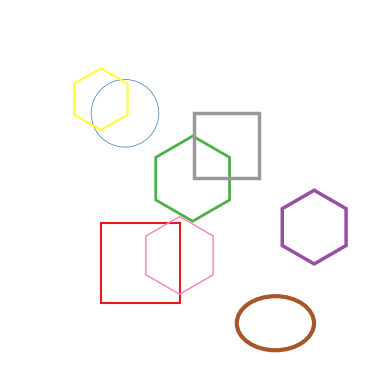[{"shape": "square", "thickness": 1.5, "radius": 0.52, "center": [0.365, 0.317]}, {"shape": "circle", "thickness": 0.5, "radius": 0.44, "center": [0.325, 0.706]}, {"shape": "hexagon", "thickness": 2, "radius": 0.55, "center": [0.5, 0.536]}, {"shape": "hexagon", "thickness": 2.5, "radius": 0.48, "center": [0.816, 0.41]}, {"shape": "hexagon", "thickness": 1.5, "radius": 0.4, "center": [0.262, 0.742]}, {"shape": "oval", "thickness": 3, "radius": 0.5, "center": [0.715, 0.16]}, {"shape": "hexagon", "thickness": 1, "radius": 0.5, "center": [0.466, 0.337]}, {"shape": "square", "thickness": 2.5, "radius": 0.42, "center": [0.587, 0.621]}]